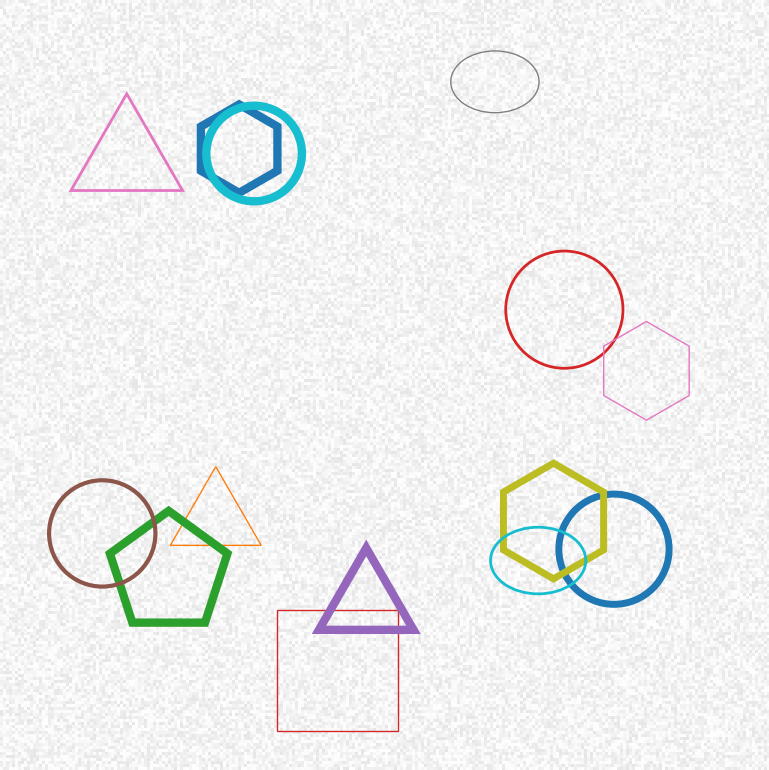[{"shape": "hexagon", "thickness": 3, "radius": 0.29, "center": [0.311, 0.807]}, {"shape": "circle", "thickness": 2.5, "radius": 0.36, "center": [0.797, 0.287]}, {"shape": "triangle", "thickness": 0.5, "radius": 0.34, "center": [0.28, 0.326]}, {"shape": "pentagon", "thickness": 3, "radius": 0.4, "center": [0.219, 0.256]}, {"shape": "circle", "thickness": 1, "radius": 0.38, "center": [0.733, 0.598]}, {"shape": "square", "thickness": 0.5, "radius": 0.39, "center": [0.439, 0.13]}, {"shape": "triangle", "thickness": 3, "radius": 0.35, "center": [0.476, 0.217]}, {"shape": "circle", "thickness": 1.5, "radius": 0.35, "center": [0.133, 0.307]}, {"shape": "hexagon", "thickness": 0.5, "radius": 0.32, "center": [0.84, 0.518]}, {"shape": "triangle", "thickness": 1, "radius": 0.42, "center": [0.165, 0.794]}, {"shape": "oval", "thickness": 0.5, "radius": 0.29, "center": [0.643, 0.894]}, {"shape": "hexagon", "thickness": 2.5, "radius": 0.38, "center": [0.719, 0.323]}, {"shape": "oval", "thickness": 1, "radius": 0.31, "center": [0.699, 0.272]}, {"shape": "circle", "thickness": 3, "radius": 0.31, "center": [0.33, 0.801]}]